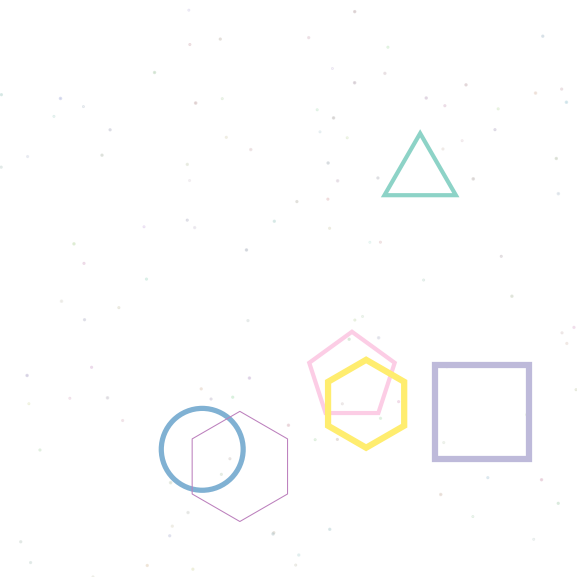[{"shape": "triangle", "thickness": 2, "radius": 0.36, "center": [0.728, 0.697]}, {"shape": "square", "thickness": 3, "radius": 0.41, "center": [0.835, 0.286]}, {"shape": "circle", "thickness": 2.5, "radius": 0.35, "center": [0.35, 0.221]}, {"shape": "pentagon", "thickness": 2, "radius": 0.39, "center": [0.609, 0.347]}, {"shape": "hexagon", "thickness": 0.5, "radius": 0.48, "center": [0.415, 0.191]}, {"shape": "hexagon", "thickness": 3, "radius": 0.38, "center": [0.634, 0.3]}]